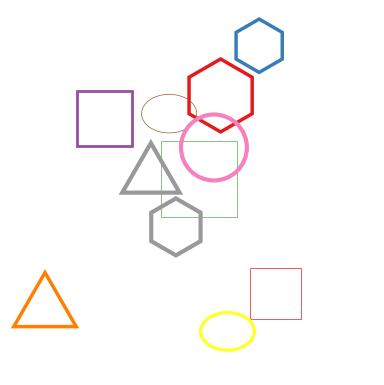[{"shape": "hexagon", "thickness": 2.5, "radius": 0.47, "center": [0.573, 0.752]}, {"shape": "square", "thickness": 0.5, "radius": 0.33, "center": [0.716, 0.238]}, {"shape": "hexagon", "thickness": 2.5, "radius": 0.35, "center": [0.673, 0.881]}, {"shape": "square", "thickness": 0.5, "radius": 0.49, "center": [0.516, 0.536]}, {"shape": "square", "thickness": 2, "radius": 0.36, "center": [0.271, 0.693]}, {"shape": "triangle", "thickness": 2.5, "radius": 0.47, "center": [0.117, 0.198]}, {"shape": "oval", "thickness": 2.5, "radius": 0.35, "center": [0.591, 0.139]}, {"shape": "oval", "thickness": 0.5, "radius": 0.36, "center": [0.439, 0.705]}, {"shape": "circle", "thickness": 3, "radius": 0.43, "center": [0.556, 0.617]}, {"shape": "triangle", "thickness": 3, "radius": 0.43, "center": [0.392, 0.543]}, {"shape": "hexagon", "thickness": 3, "radius": 0.37, "center": [0.457, 0.411]}]